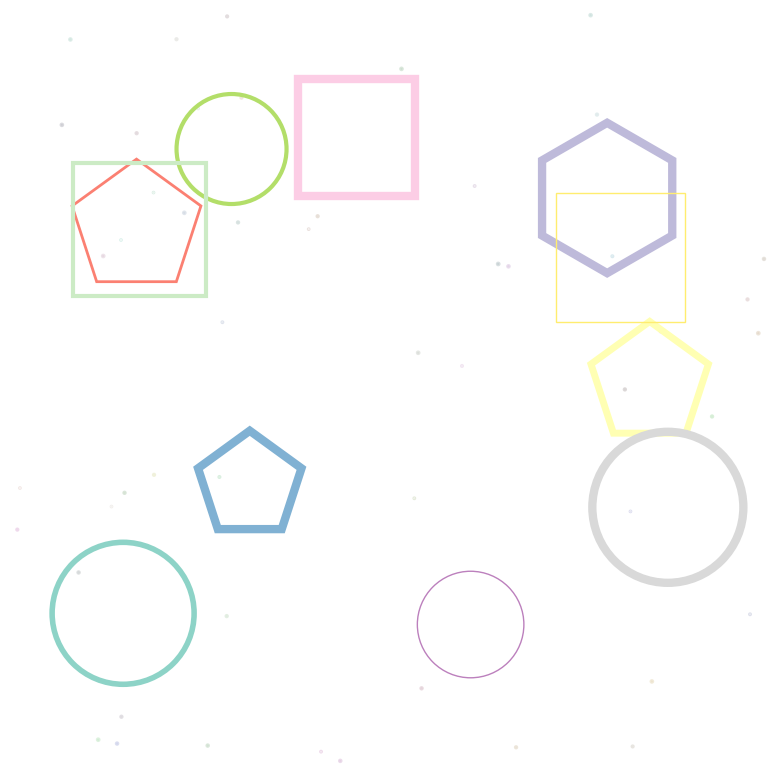[{"shape": "circle", "thickness": 2, "radius": 0.46, "center": [0.16, 0.204]}, {"shape": "pentagon", "thickness": 2.5, "radius": 0.4, "center": [0.844, 0.502]}, {"shape": "hexagon", "thickness": 3, "radius": 0.49, "center": [0.789, 0.743]}, {"shape": "pentagon", "thickness": 1, "radius": 0.44, "center": [0.177, 0.705]}, {"shape": "pentagon", "thickness": 3, "radius": 0.35, "center": [0.324, 0.37]}, {"shape": "circle", "thickness": 1.5, "radius": 0.36, "center": [0.301, 0.806]}, {"shape": "square", "thickness": 3, "radius": 0.38, "center": [0.463, 0.821]}, {"shape": "circle", "thickness": 3, "radius": 0.49, "center": [0.867, 0.341]}, {"shape": "circle", "thickness": 0.5, "radius": 0.35, "center": [0.611, 0.189]}, {"shape": "square", "thickness": 1.5, "radius": 0.43, "center": [0.181, 0.702]}, {"shape": "square", "thickness": 0.5, "radius": 0.42, "center": [0.806, 0.666]}]